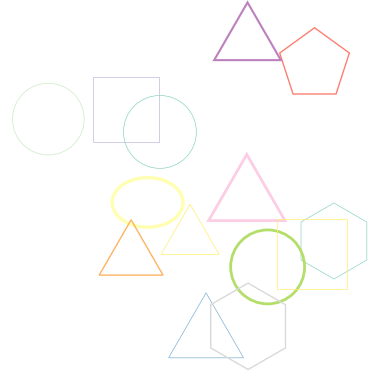[{"shape": "circle", "thickness": 0.5, "radius": 0.47, "center": [0.415, 0.657]}, {"shape": "hexagon", "thickness": 0.5, "radius": 0.49, "center": [0.867, 0.374]}, {"shape": "oval", "thickness": 2.5, "radius": 0.46, "center": [0.383, 0.474]}, {"shape": "square", "thickness": 0.5, "radius": 0.43, "center": [0.328, 0.716]}, {"shape": "pentagon", "thickness": 1, "radius": 0.48, "center": [0.817, 0.833]}, {"shape": "triangle", "thickness": 0.5, "radius": 0.56, "center": [0.535, 0.127]}, {"shape": "triangle", "thickness": 1, "radius": 0.48, "center": [0.341, 0.333]}, {"shape": "circle", "thickness": 2, "radius": 0.48, "center": [0.695, 0.307]}, {"shape": "triangle", "thickness": 2, "radius": 0.57, "center": [0.641, 0.484]}, {"shape": "hexagon", "thickness": 1, "radius": 0.56, "center": [0.644, 0.152]}, {"shape": "triangle", "thickness": 1.5, "radius": 0.5, "center": [0.643, 0.894]}, {"shape": "circle", "thickness": 0.5, "radius": 0.47, "center": [0.125, 0.691]}, {"shape": "triangle", "thickness": 0.5, "radius": 0.44, "center": [0.494, 0.383]}, {"shape": "square", "thickness": 0.5, "radius": 0.45, "center": [0.811, 0.341]}]